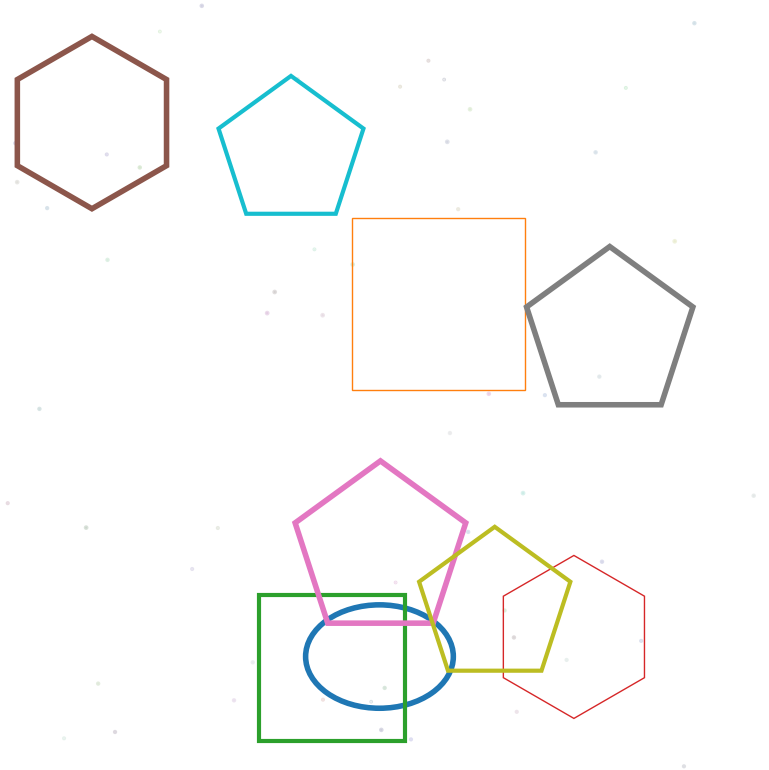[{"shape": "oval", "thickness": 2, "radius": 0.48, "center": [0.493, 0.147]}, {"shape": "square", "thickness": 0.5, "radius": 0.56, "center": [0.57, 0.605]}, {"shape": "square", "thickness": 1.5, "radius": 0.47, "center": [0.432, 0.133]}, {"shape": "hexagon", "thickness": 0.5, "radius": 0.53, "center": [0.745, 0.173]}, {"shape": "hexagon", "thickness": 2, "radius": 0.56, "center": [0.119, 0.841]}, {"shape": "pentagon", "thickness": 2, "radius": 0.58, "center": [0.494, 0.285]}, {"shape": "pentagon", "thickness": 2, "radius": 0.57, "center": [0.792, 0.566]}, {"shape": "pentagon", "thickness": 1.5, "radius": 0.52, "center": [0.643, 0.213]}, {"shape": "pentagon", "thickness": 1.5, "radius": 0.49, "center": [0.378, 0.802]}]